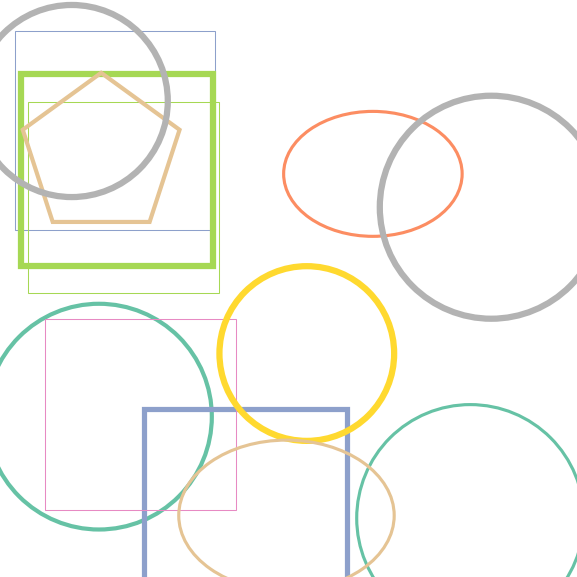[{"shape": "circle", "thickness": 1.5, "radius": 0.98, "center": [0.814, 0.102]}, {"shape": "circle", "thickness": 2, "radius": 0.98, "center": [0.171, 0.278]}, {"shape": "oval", "thickness": 1.5, "radius": 0.77, "center": [0.646, 0.698]}, {"shape": "square", "thickness": 2.5, "radius": 0.88, "center": [0.426, 0.115]}, {"shape": "square", "thickness": 0.5, "radius": 0.86, "center": [0.199, 0.773]}, {"shape": "square", "thickness": 0.5, "radius": 0.83, "center": [0.244, 0.282]}, {"shape": "square", "thickness": 3, "radius": 0.83, "center": [0.203, 0.705]}, {"shape": "square", "thickness": 0.5, "radius": 0.83, "center": [0.214, 0.658]}, {"shape": "circle", "thickness": 3, "radius": 0.76, "center": [0.531, 0.387]}, {"shape": "oval", "thickness": 1.5, "radius": 0.93, "center": [0.496, 0.106]}, {"shape": "pentagon", "thickness": 2, "radius": 0.71, "center": [0.175, 0.73]}, {"shape": "circle", "thickness": 3, "radius": 0.97, "center": [0.851, 0.64]}, {"shape": "circle", "thickness": 3, "radius": 0.83, "center": [0.124, 0.824]}]